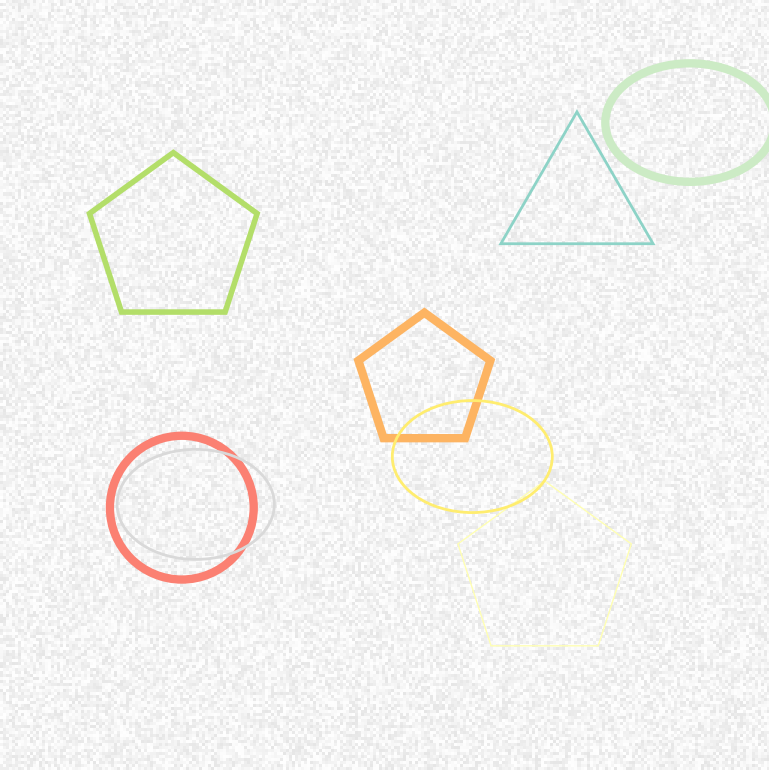[{"shape": "triangle", "thickness": 1, "radius": 0.57, "center": [0.749, 0.741]}, {"shape": "pentagon", "thickness": 0.5, "radius": 0.59, "center": [0.707, 0.257]}, {"shape": "circle", "thickness": 3, "radius": 0.47, "center": [0.236, 0.341]}, {"shape": "pentagon", "thickness": 3, "radius": 0.45, "center": [0.551, 0.504]}, {"shape": "pentagon", "thickness": 2, "radius": 0.57, "center": [0.225, 0.687]}, {"shape": "oval", "thickness": 1, "radius": 0.51, "center": [0.254, 0.345]}, {"shape": "oval", "thickness": 3, "radius": 0.55, "center": [0.896, 0.841]}, {"shape": "oval", "thickness": 1, "radius": 0.52, "center": [0.613, 0.407]}]